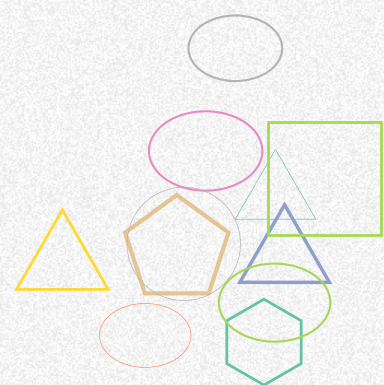[{"shape": "hexagon", "thickness": 2, "radius": 0.56, "center": [0.686, 0.111]}, {"shape": "triangle", "thickness": 0.5, "radius": 0.6, "center": [0.716, 0.491]}, {"shape": "oval", "thickness": 0.5, "radius": 0.59, "center": [0.377, 0.129]}, {"shape": "triangle", "thickness": 2.5, "radius": 0.67, "center": [0.739, 0.334]}, {"shape": "oval", "thickness": 1.5, "radius": 0.74, "center": [0.534, 0.608]}, {"shape": "oval", "thickness": 1.5, "radius": 0.72, "center": [0.713, 0.214]}, {"shape": "square", "thickness": 2, "radius": 0.74, "center": [0.843, 0.536]}, {"shape": "triangle", "thickness": 2, "radius": 0.69, "center": [0.162, 0.317]}, {"shape": "pentagon", "thickness": 3, "radius": 0.71, "center": [0.459, 0.352]}, {"shape": "circle", "thickness": 0.5, "radius": 0.74, "center": [0.477, 0.367]}, {"shape": "oval", "thickness": 1.5, "radius": 0.61, "center": [0.611, 0.875]}]